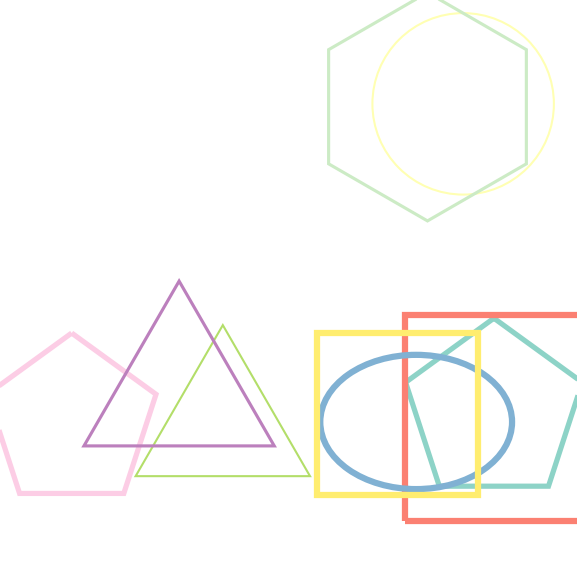[{"shape": "pentagon", "thickness": 2.5, "radius": 0.8, "center": [0.855, 0.287]}, {"shape": "circle", "thickness": 1, "radius": 0.79, "center": [0.802, 0.819]}, {"shape": "square", "thickness": 3, "radius": 0.89, "center": [0.881, 0.275]}, {"shape": "oval", "thickness": 3, "radius": 0.83, "center": [0.721, 0.268]}, {"shape": "triangle", "thickness": 1, "radius": 0.87, "center": [0.386, 0.262]}, {"shape": "pentagon", "thickness": 2.5, "radius": 0.77, "center": [0.124, 0.269]}, {"shape": "triangle", "thickness": 1.5, "radius": 0.95, "center": [0.31, 0.322]}, {"shape": "hexagon", "thickness": 1.5, "radius": 0.99, "center": [0.74, 0.814]}, {"shape": "square", "thickness": 3, "radius": 0.7, "center": [0.688, 0.283]}]